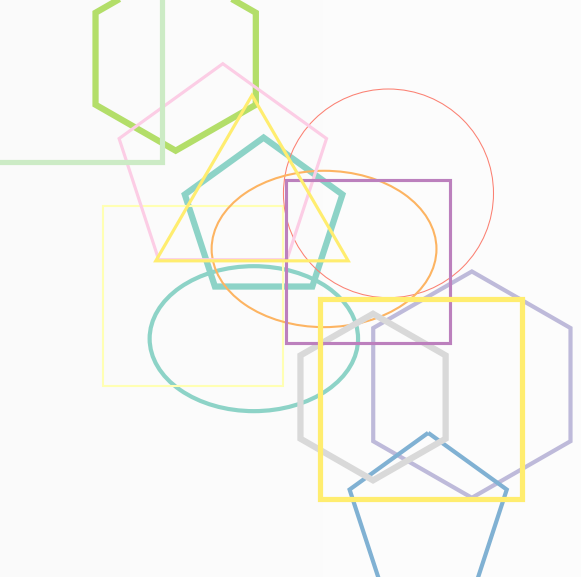[{"shape": "pentagon", "thickness": 3, "radius": 0.71, "center": [0.454, 0.618]}, {"shape": "oval", "thickness": 2, "radius": 0.9, "center": [0.437, 0.413]}, {"shape": "square", "thickness": 1, "radius": 0.78, "center": [0.332, 0.486]}, {"shape": "hexagon", "thickness": 2, "radius": 0.98, "center": [0.812, 0.333]}, {"shape": "circle", "thickness": 0.5, "radius": 0.9, "center": [0.668, 0.664]}, {"shape": "pentagon", "thickness": 2, "radius": 0.71, "center": [0.737, 0.107]}, {"shape": "oval", "thickness": 1, "radius": 0.97, "center": [0.557, 0.568]}, {"shape": "hexagon", "thickness": 3, "radius": 0.8, "center": [0.302, 0.897]}, {"shape": "pentagon", "thickness": 1.5, "radius": 0.94, "center": [0.383, 0.701]}, {"shape": "hexagon", "thickness": 3, "radius": 0.72, "center": [0.642, 0.312]}, {"shape": "square", "thickness": 1.5, "radius": 0.7, "center": [0.633, 0.546]}, {"shape": "square", "thickness": 2.5, "radius": 0.78, "center": [0.123, 0.874]}, {"shape": "triangle", "thickness": 1.5, "radius": 0.96, "center": [0.434, 0.643]}, {"shape": "square", "thickness": 2.5, "radius": 0.87, "center": [0.724, 0.308]}]